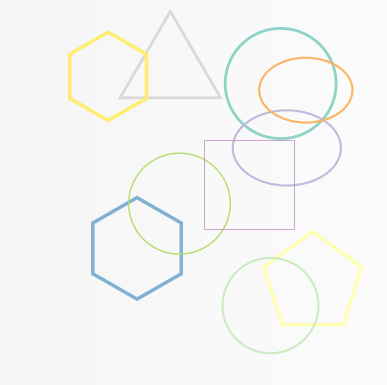[{"shape": "circle", "thickness": 2, "radius": 0.72, "center": [0.724, 0.783]}, {"shape": "pentagon", "thickness": 2.5, "radius": 0.67, "center": [0.807, 0.265]}, {"shape": "oval", "thickness": 1.5, "radius": 0.7, "center": [0.74, 0.616]}, {"shape": "hexagon", "thickness": 2.5, "radius": 0.66, "center": [0.354, 0.355]}, {"shape": "oval", "thickness": 1.5, "radius": 0.6, "center": [0.789, 0.766]}, {"shape": "circle", "thickness": 1, "radius": 0.66, "center": [0.463, 0.471]}, {"shape": "triangle", "thickness": 2, "radius": 0.75, "center": [0.44, 0.821]}, {"shape": "square", "thickness": 0.5, "radius": 0.58, "center": [0.642, 0.521]}, {"shape": "circle", "thickness": 1.5, "radius": 0.62, "center": [0.698, 0.206]}, {"shape": "hexagon", "thickness": 2.5, "radius": 0.57, "center": [0.279, 0.802]}]